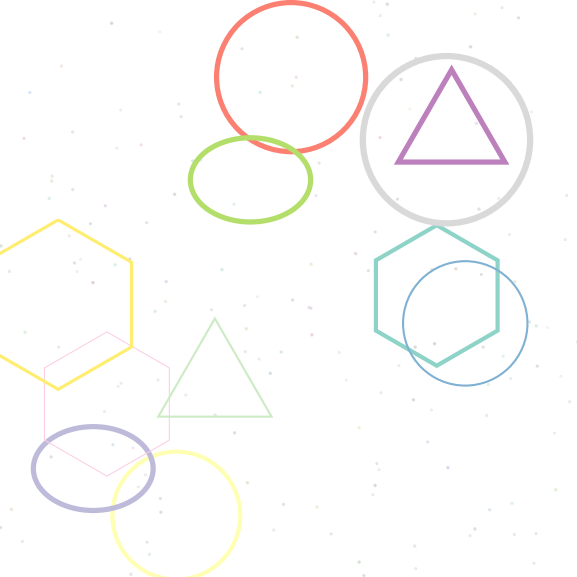[{"shape": "hexagon", "thickness": 2, "radius": 0.61, "center": [0.756, 0.488]}, {"shape": "circle", "thickness": 2, "radius": 0.55, "center": [0.305, 0.106]}, {"shape": "oval", "thickness": 2.5, "radius": 0.52, "center": [0.161, 0.188]}, {"shape": "circle", "thickness": 2.5, "radius": 0.65, "center": [0.504, 0.866]}, {"shape": "circle", "thickness": 1, "radius": 0.54, "center": [0.806, 0.439]}, {"shape": "oval", "thickness": 2.5, "radius": 0.52, "center": [0.434, 0.688]}, {"shape": "hexagon", "thickness": 0.5, "radius": 0.62, "center": [0.185, 0.3]}, {"shape": "circle", "thickness": 3, "radius": 0.72, "center": [0.773, 0.757]}, {"shape": "triangle", "thickness": 2.5, "radius": 0.53, "center": [0.782, 0.772]}, {"shape": "triangle", "thickness": 1, "radius": 0.57, "center": [0.372, 0.334]}, {"shape": "hexagon", "thickness": 1.5, "radius": 0.73, "center": [0.101, 0.472]}]